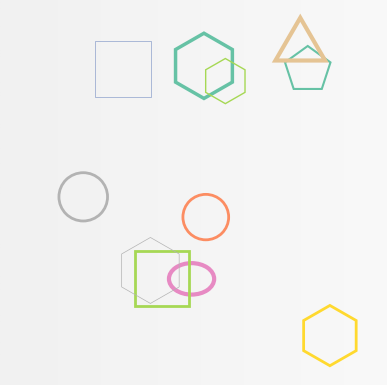[{"shape": "hexagon", "thickness": 2.5, "radius": 0.42, "center": [0.526, 0.829]}, {"shape": "pentagon", "thickness": 1.5, "radius": 0.31, "center": [0.794, 0.819]}, {"shape": "circle", "thickness": 2, "radius": 0.3, "center": [0.531, 0.436]}, {"shape": "square", "thickness": 0.5, "radius": 0.36, "center": [0.317, 0.82]}, {"shape": "oval", "thickness": 3, "radius": 0.29, "center": [0.494, 0.276]}, {"shape": "square", "thickness": 2, "radius": 0.35, "center": [0.418, 0.277]}, {"shape": "hexagon", "thickness": 1, "radius": 0.29, "center": [0.582, 0.789]}, {"shape": "hexagon", "thickness": 2, "radius": 0.39, "center": [0.851, 0.128]}, {"shape": "triangle", "thickness": 3, "radius": 0.37, "center": [0.775, 0.88]}, {"shape": "circle", "thickness": 2, "radius": 0.31, "center": [0.215, 0.489]}, {"shape": "hexagon", "thickness": 0.5, "radius": 0.43, "center": [0.388, 0.298]}]